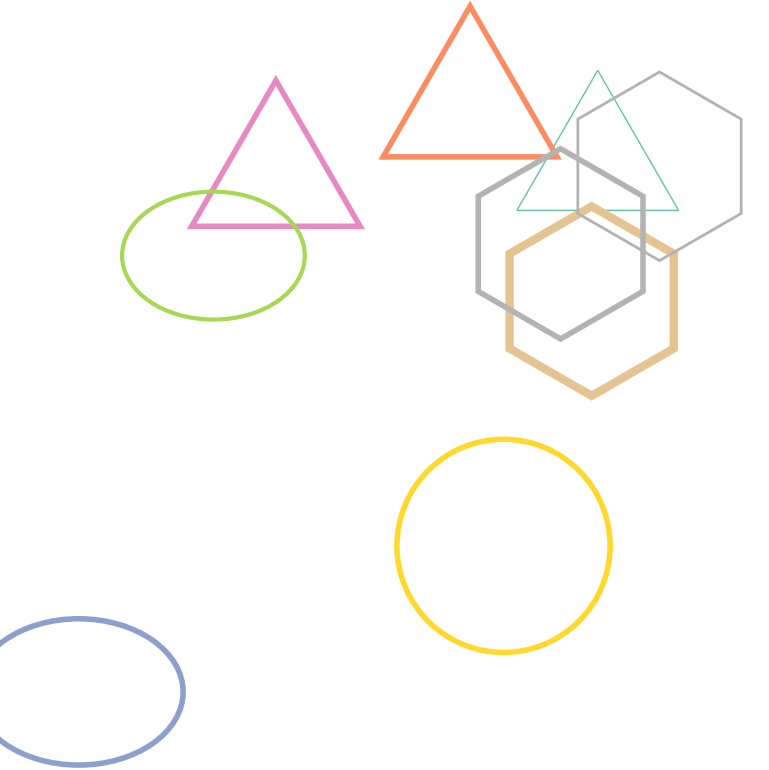[{"shape": "triangle", "thickness": 0.5, "radius": 0.61, "center": [0.776, 0.787]}, {"shape": "triangle", "thickness": 2, "radius": 0.65, "center": [0.611, 0.861]}, {"shape": "oval", "thickness": 2, "radius": 0.68, "center": [0.102, 0.101]}, {"shape": "triangle", "thickness": 2, "radius": 0.63, "center": [0.358, 0.769]}, {"shape": "oval", "thickness": 1.5, "radius": 0.59, "center": [0.277, 0.668]}, {"shape": "circle", "thickness": 2, "radius": 0.69, "center": [0.654, 0.291]}, {"shape": "hexagon", "thickness": 3, "radius": 0.62, "center": [0.768, 0.609]}, {"shape": "hexagon", "thickness": 1, "radius": 0.61, "center": [0.857, 0.784]}, {"shape": "hexagon", "thickness": 2, "radius": 0.62, "center": [0.728, 0.683]}]